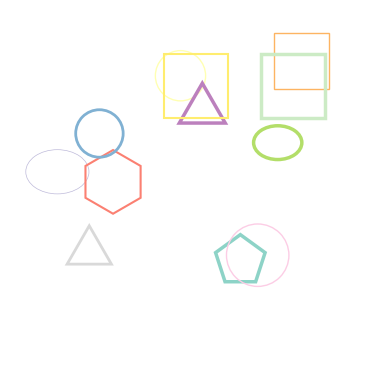[{"shape": "pentagon", "thickness": 2.5, "radius": 0.34, "center": [0.624, 0.323]}, {"shape": "circle", "thickness": 1, "radius": 0.33, "center": [0.469, 0.803]}, {"shape": "oval", "thickness": 0.5, "radius": 0.41, "center": [0.149, 0.554]}, {"shape": "hexagon", "thickness": 1.5, "radius": 0.41, "center": [0.294, 0.528]}, {"shape": "circle", "thickness": 2, "radius": 0.31, "center": [0.258, 0.653]}, {"shape": "square", "thickness": 1, "radius": 0.36, "center": [0.784, 0.842]}, {"shape": "oval", "thickness": 2.5, "radius": 0.31, "center": [0.721, 0.629]}, {"shape": "circle", "thickness": 1, "radius": 0.41, "center": [0.669, 0.337]}, {"shape": "triangle", "thickness": 2, "radius": 0.33, "center": [0.232, 0.347]}, {"shape": "triangle", "thickness": 2.5, "radius": 0.34, "center": [0.525, 0.715]}, {"shape": "square", "thickness": 2.5, "radius": 0.42, "center": [0.76, 0.776]}, {"shape": "square", "thickness": 1.5, "radius": 0.42, "center": [0.509, 0.776]}]